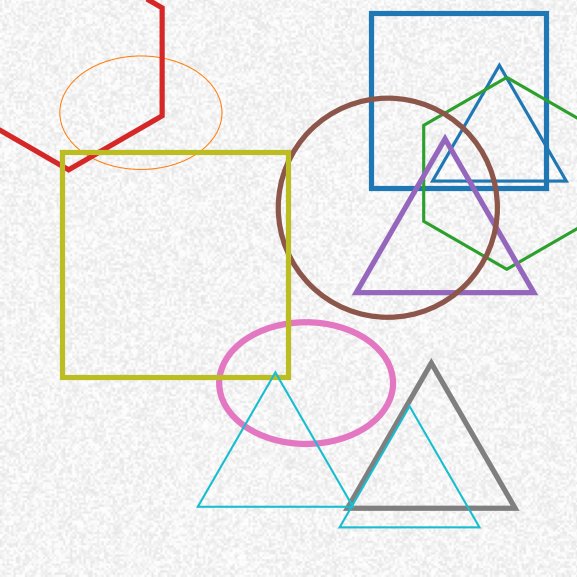[{"shape": "square", "thickness": 2.5, "radius": 0.76, "center": [0.794, 0.825]}, {"shape": "triangle", "thickness": 1.5, "radius": 0.67, "center": [0.865, 0.752]}, {"shape": "oval", "thickness": 0.5, "radius": 0.7, "center": [0.244, 0.804]}, {"shape": "hexagon", "thickness": 1.5, "radius": 0.83, "center": [0.878, 0.699]}, {"shape": "hexagon", "thickness": 2.5, "radius": 0.93, "center": [0.119, 0.892]}, {"shape": "triangle", "thickness": 2.5, "radius": 0.89, "center": [0.771, 0.581]}, {"shape": "circle", "thickness": 2.5, "radius": 0.95, "center": [0.672, 0.639]}, {"shape": "oval", "thickness": 3, "radius": 0.75, "center": [0.53, 0.336]}, {"shape": "triangle", "thickness": 2.5, "radius": 0.84, "center": [0.747, 0.203]}, {"shape": "square", "thickness": 2.5, "radius": 0.98, "center": [0.303, 0.541]}, {"shape": "triangle", "thickness": 1, "radius": 0.7, "center": [0.709, 0.156]}, {"shape": "triangle", "thickness": 1, "radius": 0.78, "center": [0.477, 0.199]}]